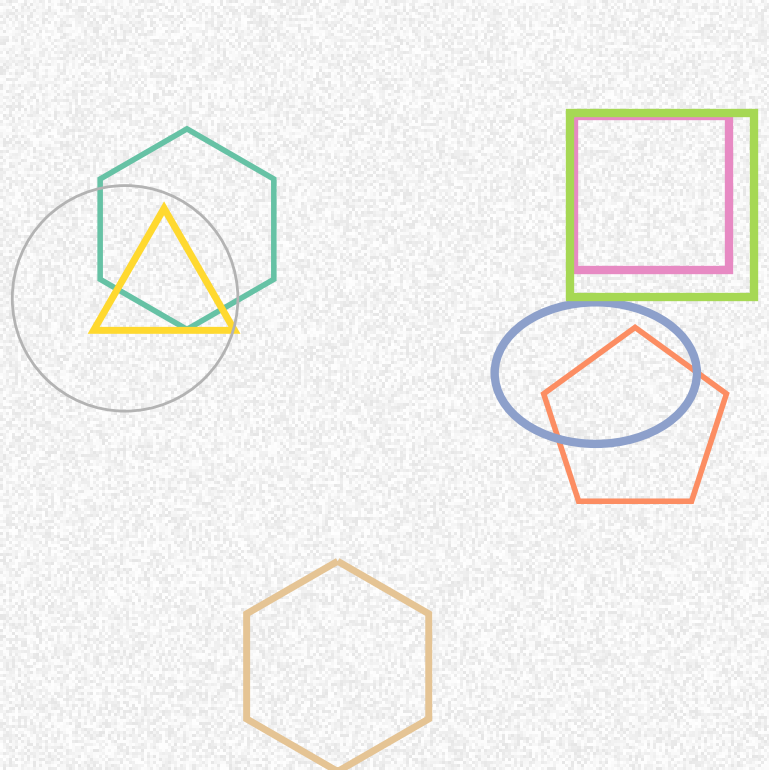[{"shape": "hexagon", "thickness": 2, "radius": 0.65, "center": [0.243, 0.702]}, {"shape": "pentagon", "thickness": 2, "radius": 0.62, "center": [0.825, 0.45]}, {"shape": "oval", "thickness": 3, "radius": 0.66, "center": [0.774, 0.515]}, {"shape": "square", "thickness": 3, "radius": 0.5, "center": [0.846, 0.749]}, {"shape": "square", "thickness": 3, "radius": 0.6, "center": [0.86, 0.733]}, {"shape": "triangle", "thickness": 2.5, "radius": 0.53, "center": [0.213, 0.624]}, {"shape": "hexagon", "thickness": 2.5, "radius": 0.68, "center": [0.439, 0.135]}, {"shape": "circle", "thickness": 1, "radius": 0.73, "center": [0.162, 0.613]}]